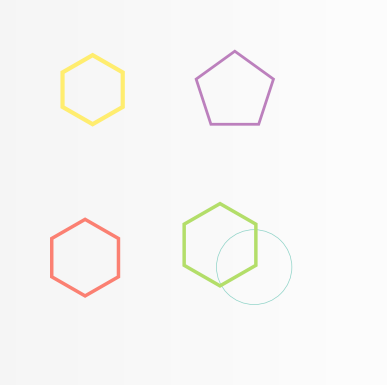[{"shape": "circle", "thickness": 0.5, "radius": 0.49, "center": [0.656, 0.306]}, {"shape": "hexagon", "thickness": 2.5, "radius": 0.5, "center": [0.22, 0.331]}, {"shape": "hexagon", "thickness": 2.5, "radius": 0.53, "center": [0.568, 0.364]}, {"shape": "pentagon", "thickness": 2, "radius": 0.52, "center": [0.606, 0.762]}, {"shape": "hexagon", "thickness": 3, "radius": 0.45, "center": [0.239, 0.767]}]